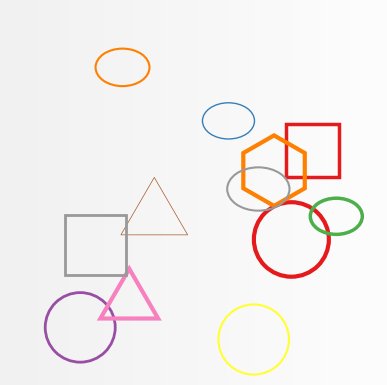[{"shape": "circle", "thickness": 3, "radius": 0.48, "center": [0.752, 0.378]}, {"shape": "square", "thickness": 2.5, "radius": 0.34, "center": [0.807, 0.608]}, {"shape": "oval", "thickness": 1, "radius": 0.34, "center": [0.59, 0.686]}, {"shape": "oval", "thickness": 2.5, "radius": 0.34, "center": [0.868, 0.438]}, {"shape": "circle", "thickness": 2, "radius": 0.45, "center": [0.207, 0.15]}, {"shape": "hexagon", "thickness": 3, "radius": 0.46, "center": [0.707, 0.557]}, {"shape": "oval", "thickness": 1.5, "radius": 0.35, "center": [0.316, 0.825]}, {"shape": "circle", "thickness": 1.5, "radius": 0.46, "center": [0.655, 0.118]}, {"shape": "triangle", "thickness": 0.5, "radius": 0.5, "center": [0.398, 0.44]}, {"shape": "triangle", "thickness": 3, "radius": 0.43, "center": [0.334, 0.216]}, {"shape": "oval", "thickness": 1.5, "radius": 0.4, "center": [0.667, 0.509]}, {"shape": "square", "thickness": 2, "radius": 0.4, "center": [0.247, 0.364]}]